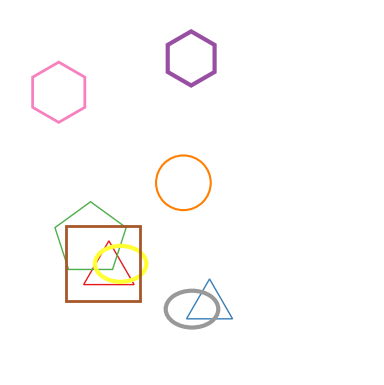[{"shape": "triangle", "thickness": 1, "radius": 0.38, "center": [0.283, 0.299]}, {"shape": "triangle", "thickness": 1, "radius": 0.35, "center": [0.544, 0.206]}, {"shape": "pentagon", "thickness": 1, "radius": 0.49, "center": [0.235, 0.379]}, {"shape": "hexagon", "thickness": 3, "radius": 0.35, "center": [0.497, 0.848]}, {"shape": "circle", "thickness": 1.5, "radius": 0.36, "center": [0.476, 0.525]}, {"shape": "oval", "thickness": 3, "radius": 0.33, "center": [0.313, 0.315]}, {"shape": "square", "thickness": 2, "radius": 0.48, "center": [0.268, 0.315]}, {"shape": "hexagon", "thickness": 2, "radius": 0.39, "center": [0.153, 0.76]}, {"shape": "oval", "thickness": 3, "radius": 0.34, "center": [0.499, 0.197]}]